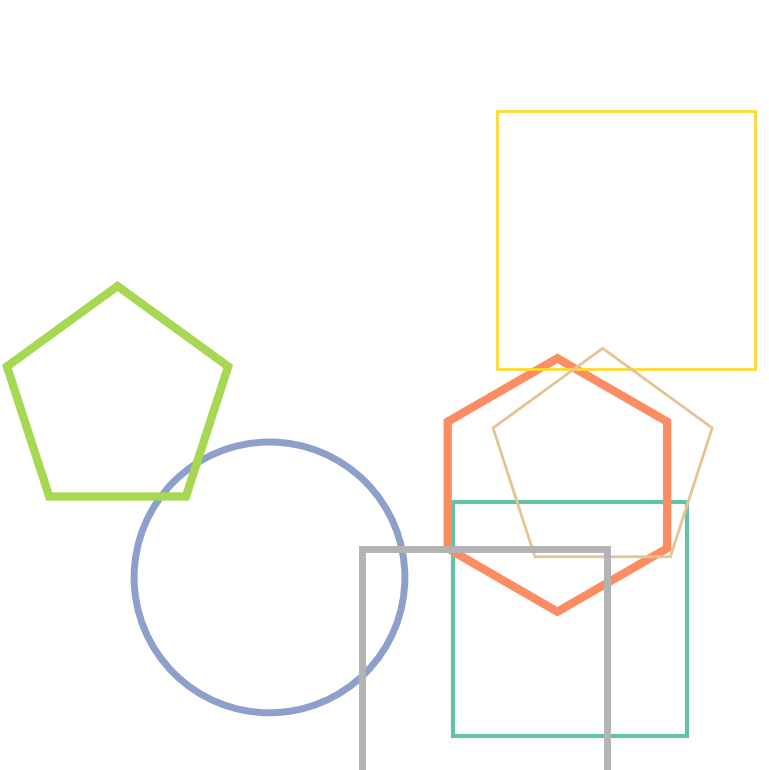[{"shape": "square", "thickness": 1.5, "radius": 0.76, "center": [0.74, 0.196]}, {"shape": "hexagon", "thickness": 3, "radius": 0.82, "center": [0.724, 0.37]}, {"shape": "circle", "thickness": 2.5, "radius": 0.88, "center": [0.35, 0.25]}, {"shape": "pentagon", "thickness": 3, "radius": 0.76, "center": [0.153, 0.477]}, {"shape": "square", "thickness": 1, "radius": 0.84, "center": [0.813, 0.689]}, {"shape": "pentagon", "thickness": 1, "radius": 0.75, "center": [0.783, 0.398]}, {"shape": "square", "thickness": 2.5, "radius": 0.79, "center": [0.629, 0.128]}]